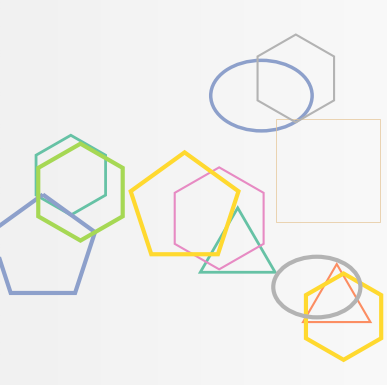[{"shape": "hexagon", "thickness": 2, "radius": 0.52, "center": [0.183, 0.545]}, {"shape": "triangle", "thickness": 2, "radius": 0.56, "center": [0.613, 0.349]}, {"shape": "triangle", "thickness": 1.5, "radius": 0.5, "center": [0.869, 0.214]}, {"shape": "pentagon", "thickness": 3, "radius": 0.71, "center": [0.111, 0.353]}, {"shape": "oval", "thickness": 2.5, "radius": 0.65, "center": [0.675, 0.752]}, {"shape": "hexagon", "thickness": 1.5, "radius": 0.66, "center": [0.566, 0.433]}, {"shape": "hexagon", "thickness": 3, "radius": 0.63, "center": [0.208, 0.501]}, {"shape": "hexagon", "thickness": 3, "radius": 0.56, "center": [0.887, 0.177]}, {"shape": "pentagon", "thickness": 3, "radius": 0.73, "center": [0.476, 0.458]}, {"shape": "square", "thickness": 0.5, "radius": 0.67, "center": [0.847, 0.556]}, {"shape": "hexagon", "thickness": 1.5, "radius": 0.57, "center": [0.763, 0.796]}, {"shape": "oval", "thickness": 3, "radius": 0.56, "center": [0.818, 0.254]}]